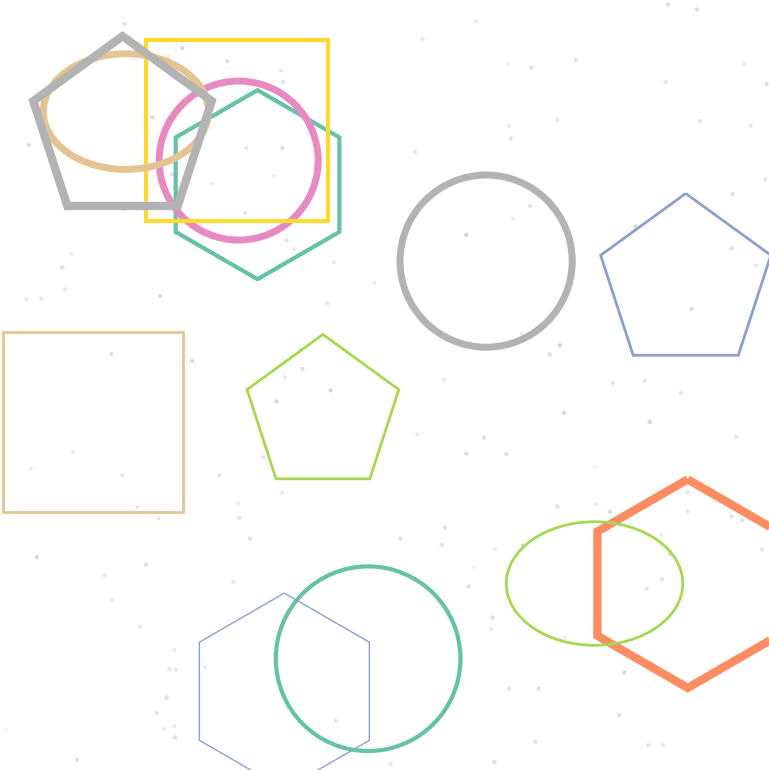[{"shape": "circle", "thickness": 1.5, "radius": 0.6, "center": [0.478, 0.145]}, {"shape": "hexagon", "thickness": 1.5, "radius": 0.61, "center": [0.334, 0.76]}, {"shape": "hexagon", "thickness": 3, "radius": 0.68, "center": [0.893, 0.242]}, {"shape": "pentagon", "thickness": 1, "radius": 0.58, "center": [0.891, 0.633]}, {"shape": "hexagon", "thickness": 0.5, "radius": 0.64, "center": [0.369, 0.102]}, {"shape": "circle", "thickness": 2.5, "radius": 0.52, "center": [0.31, 0.791]}, {"shape": "oval", "thickness": 1, "radius": 0.57, "center": [0.772, 0.242]}, {"shape": "pentagon", "thickness": 1, "radius": 0.52, "center": [0.419, 0.462]}, {"shape": "square", "thickness": 1.5, "radius": 0.59, "center": [0.308, 0.831]}, {"shape": "square", "thickness": 1, "radius": 0.58, "center": [0.12, 0.452]}, {"shape": "oval", "thickness": 2.5, "radius": 0.54, "center": [0.163, 0.855]}, {"shape": "circle", "thickness": 2.5, "radius": 0.56, "center": [0.631, 0.661]}, {"shape": "pentagon", "thickness": 3, "radius": 0.61, "center": [0.159, 0.831]}]